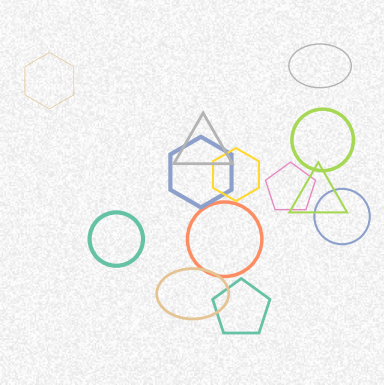[{"shape": "circle", "thickness": 3, "radius": 0.35, "center": [0.302, 0.379]}, {"shape": "pentagon", "thickness": 2, "radius": 0.39, "center": [0.627, 0.198]}, {"shape": "circle", "thickness": 2.5, "radius": 0.48, "center": [0.584, 0.379]}, {"shape": "hexagon", "thickness": 3, "radius": 0.46, "center": [0.522, 0.553]}, {"shape": "circle", "thickness": 1.5, "radius": 0.36, "center": [0.889, 0.438]}, {"shape": "pentagon", "thickness": 1, "radius": 0.34, "center": [0.755, 0.511]}, {"shape": "triangle", "thickness": 1.5, "radius": 0.43, "center": [0.827, 0.492]}, {"shape": "circle", "thickness": 2.5, "radius": 0.4, "center": [0.838, 0.637]}, {"shape": "hexagon", "thickness": 1.5, "radius": 0.34, "center": [0.613, 0.547]}, {"shape": "hexagon", "thickness": 0.5, "radius": 0.37, "center": [0.128, 0.79]}, {"shape": "oval", "thickness": 2, "radius": 0.47, "center": [0.501, 0.237]}, {"shape": "oval", "thickness": 1, "radius": 0.41, "center": [0.831, 0.829]}, {"shape": "triangle", "thickness": 2, "radius": 0.44, "center": [0.528, 0.619]}]